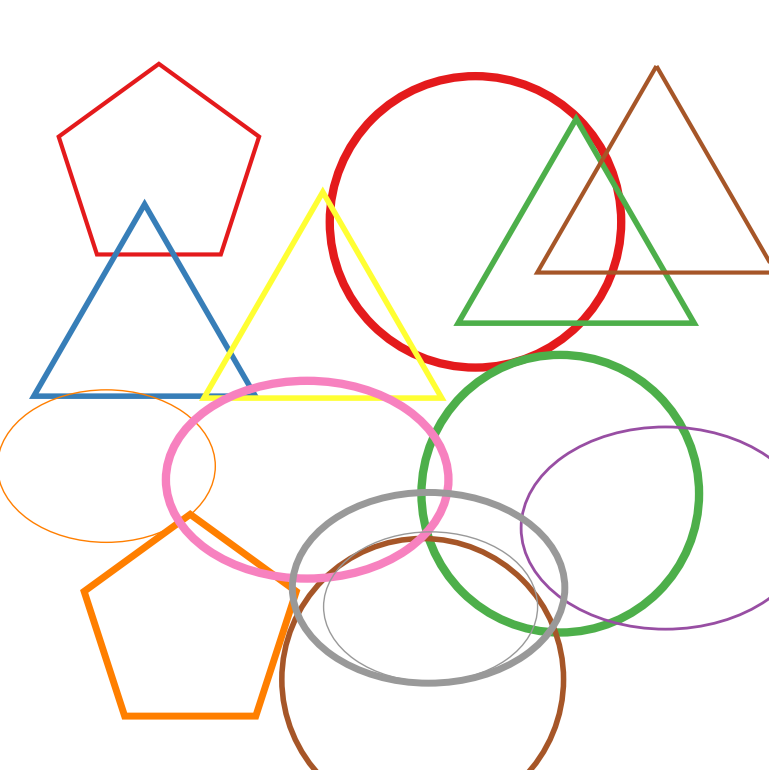[{"shape": "pentagon", "thickness": 1.5, "radius": 0.68, "center": [0.206, 0.78]}, {"shape": "circle", "thickness": 3, "radius": 0.95, "center": [0.618, 0.712]}, {"shape": "triangle", "thickness": 2, "radius": 0.83, "center": [0.188, 0.569]}, {"shape": "circle", "thickness": 3, "radius": 0.9, "center": [0.728, 0.359]}, {"shape": "triangle", "thickness": 2, "radius": 0.88, "center": [0.748, 0.669]}, {"shape": "oval", "thickness": 1, "radius": 0.94, "center": [0.864, 0.314]}, {"shape": "oval", "thickness": 0.5, "radius": 0.71, "center": [0.138, 0.395]}, {"shape": "pentagon", "thickness": 2.5, "radius": 0.72, "center": [0.247, 0.187]}, {"shape": "triangle", "thickness": 2, "radius": 0.89, "center": [0.419, 0.572]}, {"shape": "circle", "thickness": 2, "radius": 0.91, "center": [0.549, 0.118]}, {"shape": "triangle", "thickness": 1.5, "radius": 0.89, "center": [0.853, 0.735]}, {"shape": "oval", "thickness": 3, "radius": 0.92, "center": [0.399, 0.377]}, {"shape": "oval", "thickness": 0.5, "radius": 0.69, "center": [0.559, 0.212]}, {"shape": "oval", "thickness": 2.5, "radius": 0.88, "center": [0.557, 0.237]}]